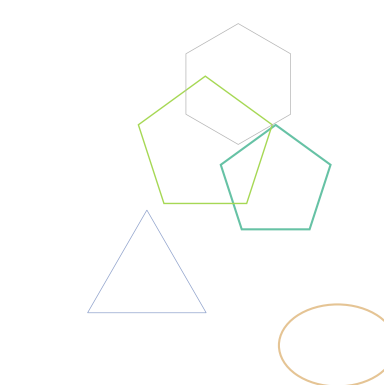[{"shape": "pentagon", "thickness": 1.5, "radius": 0.75, "center": [0.716, 0.526]}, {"shape": "triangle", "thickness": 0.5, "radius": 0.89, "center": [0.382, 0.277]}, {"shape": "pentagon", "thickness": 1, "radius": 0.91, "center": [0.533, 0.619]}, {"shape": "oval", "thickness": 1.5, "radius": 0.76, "center": [0.877, 0.103]}, {"shape": "hexagon", "thickness": 0.5, "radius": 0.78, "center": [0.619, 0.782]}]